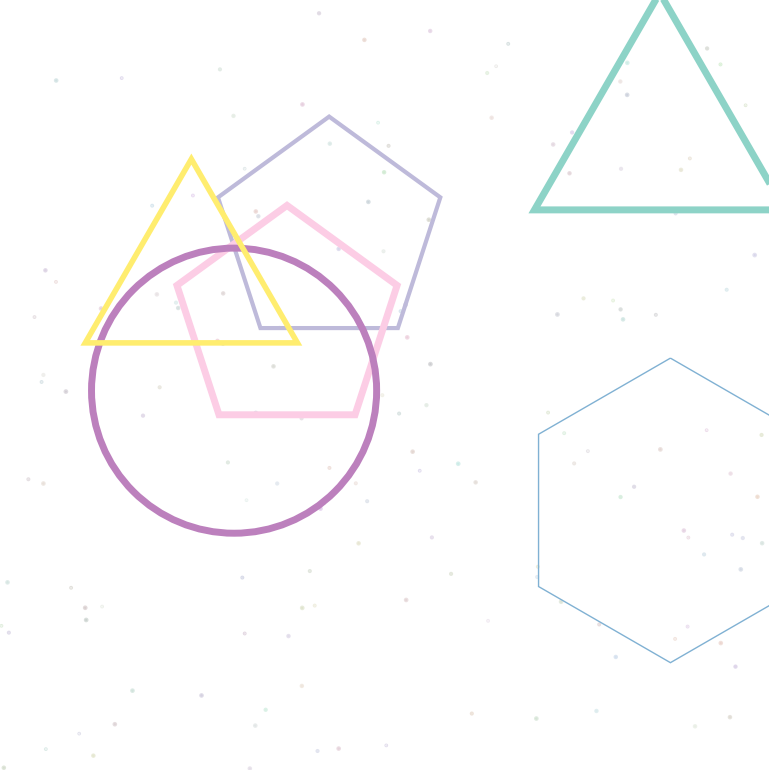[{"shape": "triangle", "thickness": 2.5, "radius": 0.94, "center": [0.857, 0.821]}, {"shape": "pentagon", "thickness": 1.5, "radius": 0.76, "center": [0.427, 0.697]}, {"shape": "hexagon", "thickness": 0.5, "radius": 0.99, "center": [0.871, 0.337]}, {"shape": "pentagon", "thickness": 2.5, "radius": 0.75, "center": [0.373, 0.583]}, {"shape": "circle", "thickness": 2.5, "radius": 0.93, "center": [0.304, 0.493]}, {"shape": "triangle", "thickness": 2, "radius": 0.8, "center": [0.249, 0.634]}]